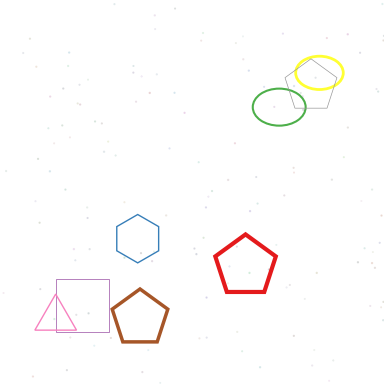[{"shape": "pentagon", "thickness": 3, "radius": 0.41, "center": [0.638, 0.308]}, {"shape": "hexagon", "thickness": 1, "radius": 0.31, "center": [0.358, 0.38]}, {"shape": "oval", "thickness": 1.5, "radius": 0.34, "center": [0.725, 0.722]}, {"shape": "square", "thickness": 0.5, "radius": 0.35, "center": [0.213, 0.206]}, {"shape": "oval", "thickness": 2, "radius": 0.31, "center": [0.83, 0.811]}, {"shape": "pentagon", "thickness": 2.5, "radius": 0.38, "center": [0.364, 0.173]}, {"shape": "triangle", "thickness": 1, "radius": 0.31, "center": [0.145, 0.174]}, {"shape": "pentagon", "thickness": 0.5, "radius": 0.35, "center": [0.808, 0.776]}]